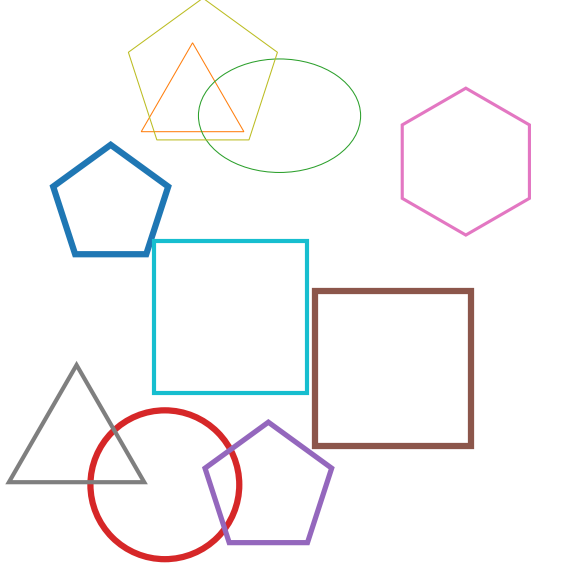[{"shape": "pentagon", "thickness": 3, "radius": 0.52, "center": [0.192, 0.644]}, {"shape": "triangle", "thickness": 0.5, "radius": 0.51, "center": [0.333, 0.822]}, {"shape": "oval", "thickness": 0.5, "radius": 0.7, "center": [0.484, 0.799]}, {"shape": "circle", "thickness": 3, "radius": 0.64, "center": [0.285, 0.16]}, {"shape": "pentagon", "thickness": 2.5, "radius": 0.58, "center": [0.465, 0.153]}, {"shape": "square", "thickness": 3, "radius": 0.67, "center": [0.681, 0.361]}, {"shape": "hexagon", "thickness": 1.5, "radius": 0.64, "center": [0.807, 0.719]}, {"shape": "triangle", "thickness": 2, "radius": 0.68, "center": [0.133, 0.232]}, {"shape": "pentagon", "thickness": 0.5, "radius": 0.68, "center": [0.351, 0.867]}, {"shape": "square", "thickness": 2, "radius": 0.66, "center": [0.399, 0.45]}]